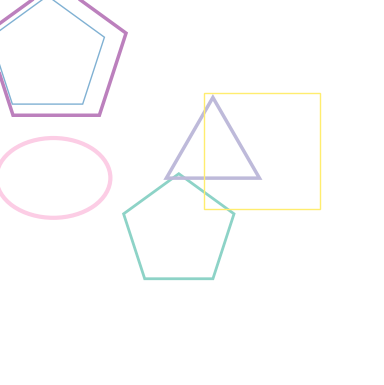[{"shape": "pentagon", "thickness": 2, "radius": 0.75, "center": [0.464, 0.398]}, {"shape": "triangle", "thickness": 2.5, "radius": 0.7, "center": [0.553, 0.607]}, {"shape": "pentagon", "thickness": 1, "radius": 0.78, "center": [0.123, 0.855]}, {"shape": "oval", "thickness": 3, "radius": 0.74, "center": [0.139, 0.538]}, {"shape": "pentagon", "thickness": 2.5, "radius": 0.95, "center": [0.146, 0.855]}, {"shape": "square", "thickness": 1, "radius": 0.75, "center": [0.681, 0.608]}]